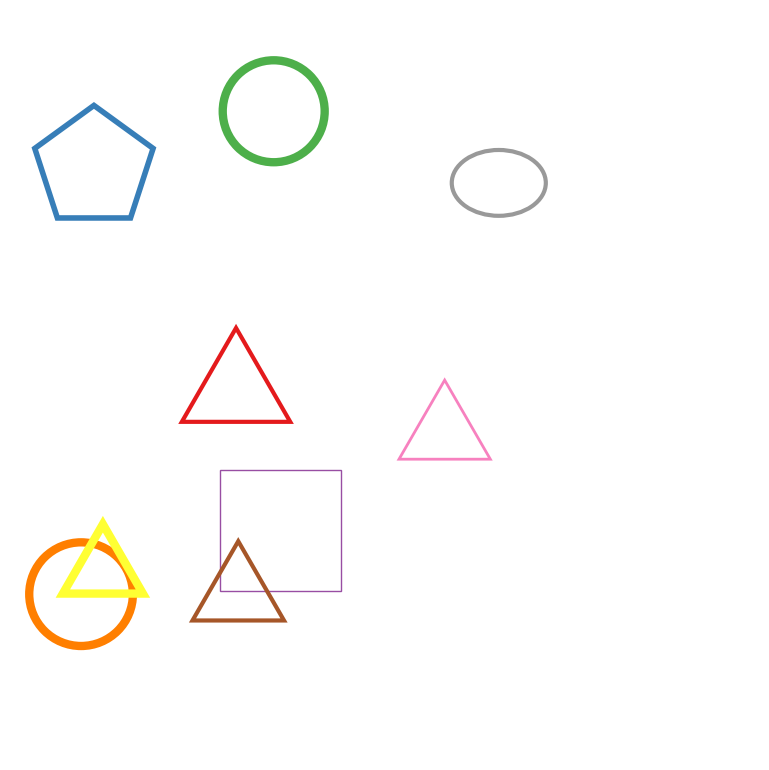[{"shape": "triangle", "thickness": 1.5, "radius": 0.41, "center": [0.307, 0.493]}, {"shape": "pentagon", "thickness": 2, "radius": 0.4, "center": [0.122, 0.782]}, {"shape": "circle", "thickness": 3, "radius": 0.33, "center": [0.355, 0.856]}, {"shape": "square", "thickness": 0.5, "radius": 0.39, "center": [0.364, 0.311]}, {"shape": "circle", "thickness": 3, "radius": 0.34, "center": [0.105, 0.228]}, {"shape": "triangle", "thickness": 3, "radius": 0.3, "center": [0.134, 0.259]}, {"shape": "triangle", "thickness": 1.5, "radius": 0.34, "center": [0.309, 0.228]}, {"shape": "triangle", "thickness": 1, "radius": 0.34, "center": [0.577, 0.438]}, {"shape": "oval", "thickness": 1.5, "radius": 0.31, "center": [0.648, 0.762]}]